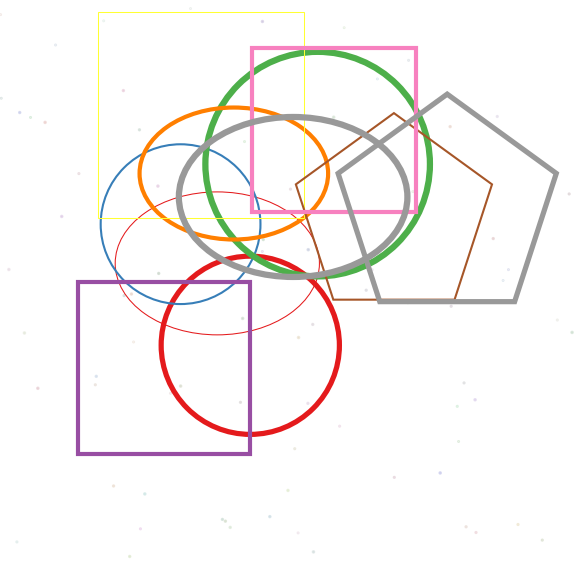[{"shape": "circle", "thickness": 2.5, "radius": 0.77, "center": [0.433, 0.401]}, {"shape": "oval", "thickness": 0.5, "radius": 0.88, "center": [0.376, 0.543]}, {"shape": "circle", "thickness": 1, "radius": 0.69, "center": [0.313, 0.611]}, {"shape": "circle", "thickness": 3, "radius": 0.97, "center": [0.55, 0.715]}, {"shape": "square", "thickness": 2, "radius": 0.75, "center": [0.284, 0.362]}, {"shape": "oval", "thickness": 2, "radius": 0.82, "center": [0.405, 0.699]}, {"shape": "square", "thickness": 0.5, "radius": 0.89, "center": [0.348, 0.801]}, {"shape": "pentagon", "thickness": 1, "radius": 0.89, "center": [0.682, 0.625]}, {"shape": "square", "thickness": 2, "radius": 0.71, "center": [0.579, 0.774]}, {"shape": "pentagon", "thickness": 2.5, "radius": 0.99, "center": [0.774, 0.637]}, {"shape": "oval", "thickness": 3, "radius": 0.99, "center": [0.508, 0.658]}]